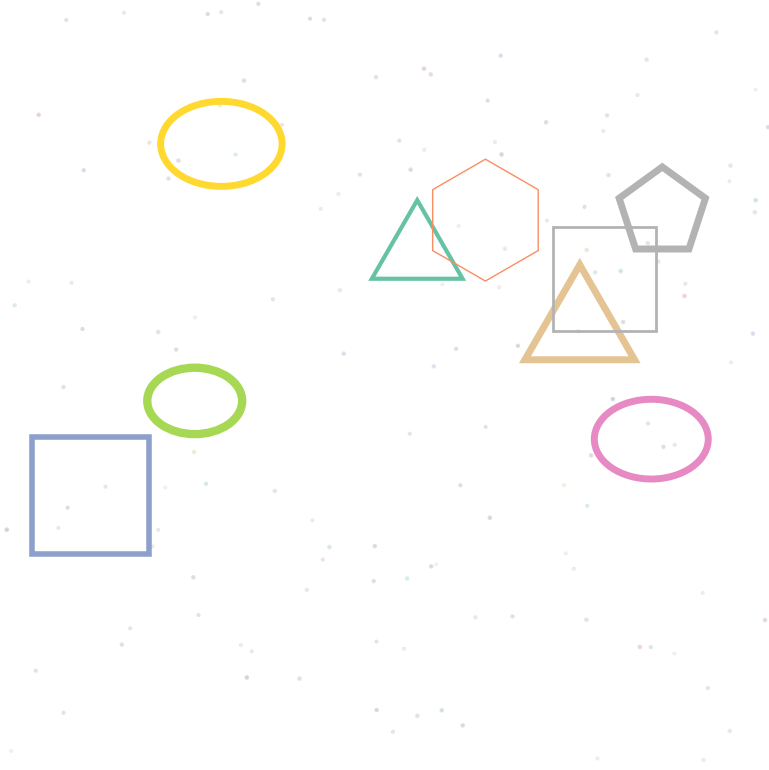[{"shape": "triangle", "thickness": 1.5, "radius": 0.34, "center": [0.542, 0.672]}, {"shape": "hexagon", "thickness": 0.5, "radius": 0.4, "center": [0.63, 0.714]}, {"shape": "square", "thickness": 2, "radius": 0.38, "center": [0.117, 0.356]}, {"shape": "oval", "thickness": 2.5, "radius": 0.37, "center": [0.846, 0.43]}, {"shape": "oval", "thickness": 3, "radius": 0.31, "center": [0.253, 0.479]}, {"shape": "oval", "thickness": 2.5, "radius": 0.39, "center": [0.288, 0.813]}, {"shape": "triangle", "thickness": 2.5, "radius": 0.41, "center": [0.753, 0.574]}, {"shape": "pentagon", "thickness": 2.5, "radius": 0.29, "center": [0.86, 0.724]}, {"shape": "square", "thickness": 1, "radius": 0.34, "center": [0.785, 0.638]}]